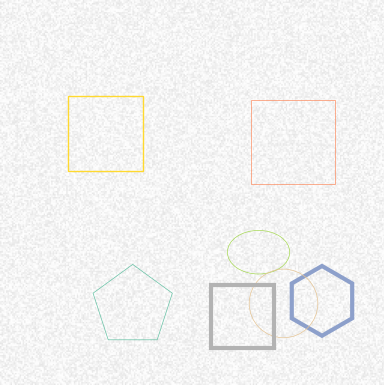[{"shape": "pentagon", "thickness": 0.5, "radius": 0.54, "center": [0.345, 0.205]}, {"shape": "square", "thickness": 0.5, "radius": 0.54, "center": [0.761, 0.631]}, {"shape": "hexagon", "thickness": 3, "radius": 0.45, "center": [0.836, 0.219]}, {"shape": "oval", "thickness": 0.5, "radius": 0.4, "center": [0.672, 0.345]}, {"shape": "square", "thickness": 1, "radius": 0.48, "center": [0.274, 0.653]}, {"shape": "circle", "thickness": 0.5, "radius": 0.45, "center": [0.736, 0.212]}, {"shape": "square", "thickness": 3, "radius": 0.41, "center": [0.629, 0.177]}]